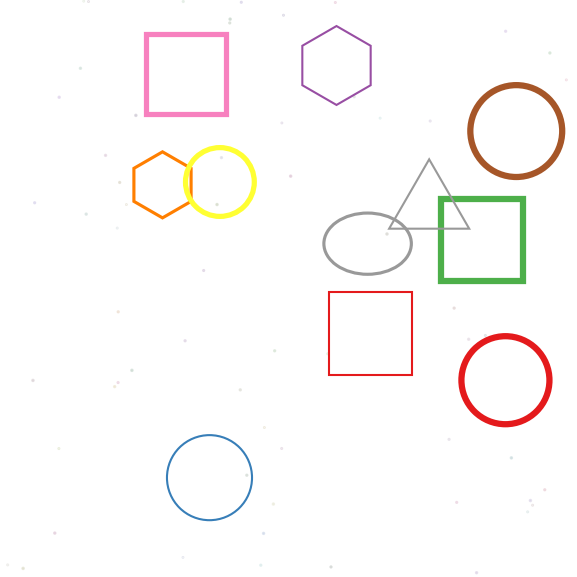[{"shape": "circle", "thickness": 3, "radius": 0.38, "center": [0.875, 0.341]}, {"shape": "square", "thickness": 1, "radius": 0.36, "center": [0.642, 0.422]}, {"shape": "circle", "thickness": 1, "radius": 0.37, "center": [0.363, 0.172]}, {"shape": "square", "thickness": 3, "radius": 0.36, "center": [0.835, 0.584]}, {"shape": "hexagon", "thickness": 1, "radius": 0.34, "center": [0.583, 0.886]}, {"shape": "hexagon", "thickness": 1.5, "radius": 0.29, "center": [0.281, 0.679]}, {"shape": "circle", "thickness": 2.5, "radius": 0.3, "center": [0.381, 0.684]}, {"shape": "circle", "thickness": 3, "radius": 0.4, "center": [0.894, 0.772]}, {"shape": "square", "thickness": 2.5, "radius": 0.34, "center": [0.322, 0.871]}, {"shape": "oval", "thickness": 1.5, "radius": 0.38, "center": [0.637, 0.577]}, {"shape": "triangle", "thickness": 1, "radius": 0.4, "center": [0.743, 0.643]}]